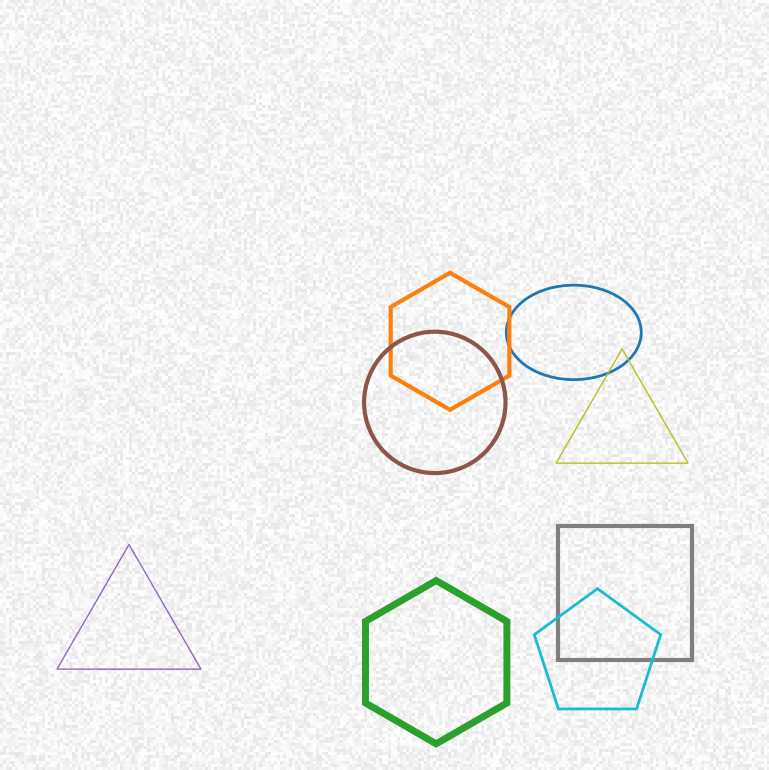[{"shape": "oval", "thickness": 1, "radius": 0.44, "center": [0.745, 0.568]}, {"shape": "hexagon", "thickness": 1.5, "radius": 0.44, "center": [0.584, 0.557]}, {"shape": "hexagon", "thickness": 2.5, "radius": 0.53, "center": [0.566, 0.14]}, {"shape": "triangle", "thickness": 0.5, "radius": 0.54, "center": [0.168, 0.185]}, {"shape": "circle", "thickness": 1.5, "radius": 0.46, "center": [0.565, 0.477]}, {"shape": "square", "thickness": 1.5, "radius": 0.43, "center": [0.812, 0.23]}, {"shape": "triangle", "thickness": 0.5, "radius": 0.49, "center": [0.808, 0.448]}, {"shape": "pentagon", "thickness": 1, "radius": 0.43, "center": [0.776, 0.149]}]